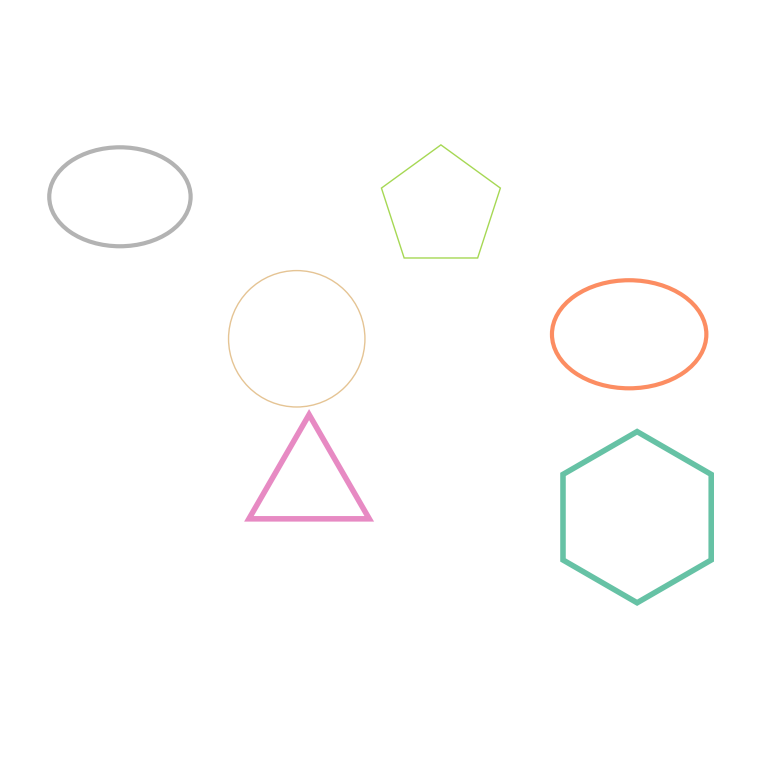[{"shape": "hexagon", "thickness": 2, "radius": 0.56, "center": [0.827, 0.328]}, {"shape": "oval", "thickness": 1.5, "radius": 0.5, "center": [0.817, 0.566]}, {"shape": "triangle", "thickness": 2, "radius": 0.45, "center": [0.401, 0.371]}, {"shape": "pentagon", "thickness": 0.5, "radius": 0.41, "center": [0.573, 0.731]}, {"shape": "circle", "thickness": 0.5, "radius": 0.44, "center": [0.385, 0.56]}, {"shape": "oval", "thickness": 1.5, "radius": 0.46, "center": [0.156, 0.744]}]